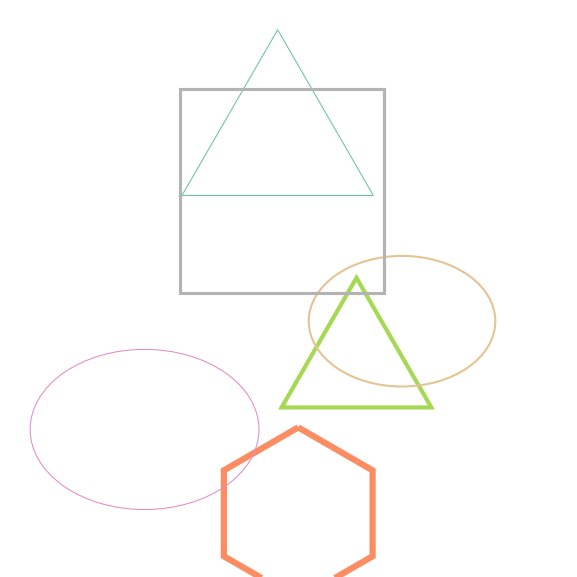[{"shape": "triangle", "thickness": 0.5, "radius": 0.96, "center": [0.481, 0.756]}, {"shape": "hexagon", "thickness": 3, "radius": 0.74, "center": [0.516, 0.11]}, {"shape": "oval", "thickness": 0.5, "radius": 0.99, "center": [0.25, 0.255]}, {"shape": "triangle", "thickness": 2, "radius": 0.75, "center": [0.617, 0.368]}, {"shape": "oval", "thickness": 1, "radius": 0.81, "center": [0.696, 0.443]}, {"shape": "square", "thickness": 1.5, "radius": 0.88, "center": [0.489, 0.668]}]